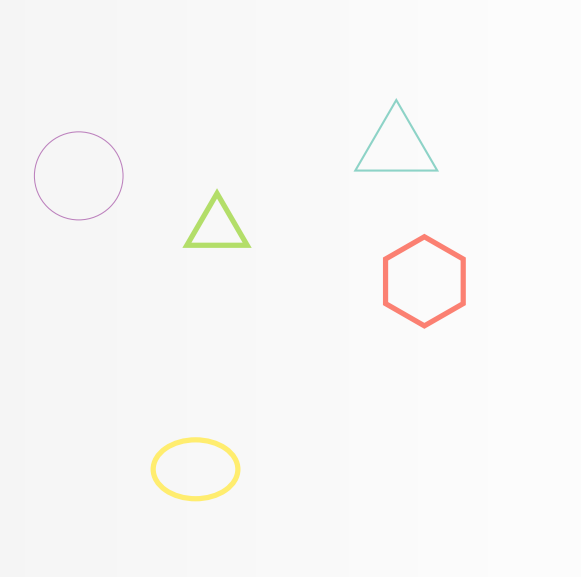[{"shape": "triangle", "thickness": 1, "radius": 0.41, "center": [0.682, 0.744]}, {"shape": "hexagon", "thickness": 2.5, "radius": 0.39, "center": [0.73, 0.512]}, {"shape": "triangle", "thickness": 2.5, "radius": 0.3, "center": [0.373, 0.604]}, {"shape": "circle", "thickness": 0.5, "radius": 0.38, "center": [0.135, 0.695]}, {"shape": "oval", "thickness": 2.5, "radius": 0.36, "center": [0.336, 0.187]}]